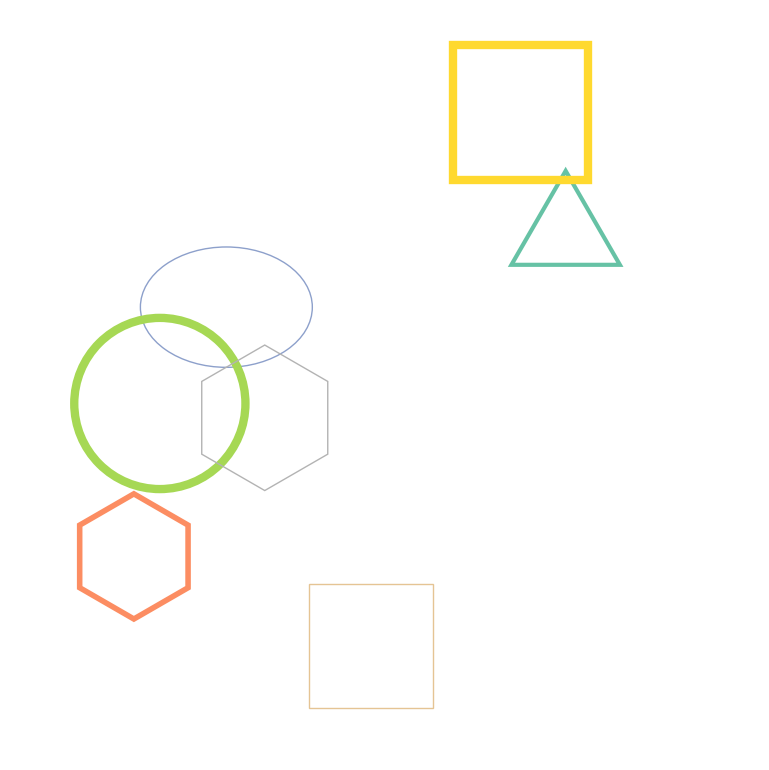[{"shape": "triangle", "thickness": 1.5, "radius": 0.41, "center": [0.735, 0.697]}, {"shape": "hexagon", "thickness": 2, "radius": 0.41, "center": [0.174, 0.277]}, {"shape": "oval", "thickness": 0.5, "radius": 0.56, "center": [0.294, 0.601]}, {"shape": "circle", "thickness": 3, "radius": 0.56, "center": [0.208, 0.476]}, {"shape": "square", "thickness": 3, "radius": 0.44, "center": [0.676, 0.854]}, {"shape": "square", "thickness": 0.5, "radius": 0.4, "center": [0.482, 0.161]}, {"shape": "hexagon", "thickness": 0.5, "radius": 0.47, "center": [0.344, 0.457]}]